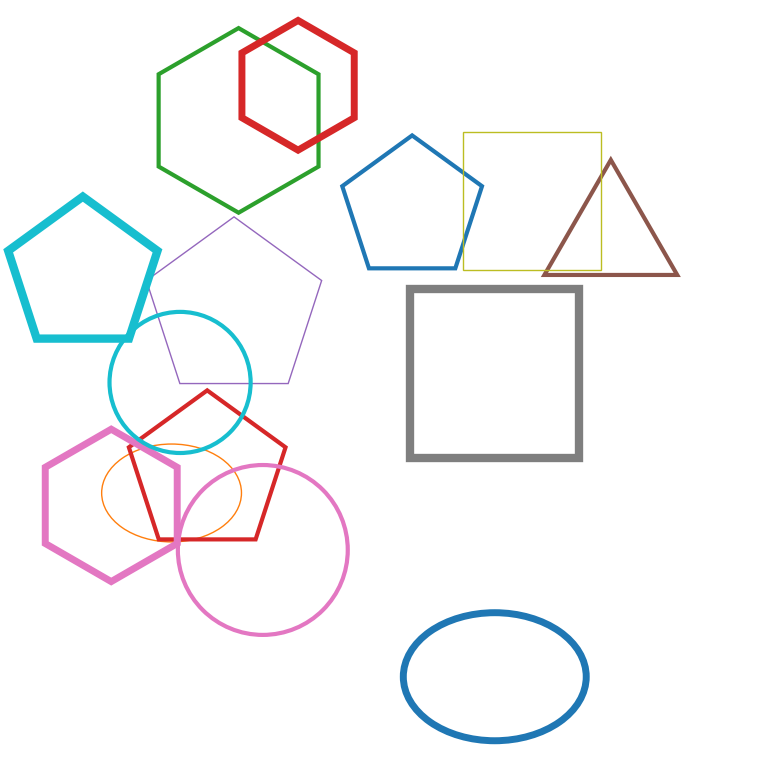[{"shape": "oval", "thickness": 2.5, "radius": 0.59, "center": [0.643, 0.121]}, {"shape": "pentagon", "thickness": 1.5, "radius": 0.48, "center": [0.535, 0.729]}, {"shape": "oval", "thickness": 0.5, "radius": 0.45, "center": [0.223, 0.36]}, {"shape": "hexagon", "thickness": 1.5, "radius": 0.6, "center": [0.31, 0.844]}, {"shape": "hexagon", "thickness": 2.5, "radius": 0.42, "center": [0.387, 0.889]}, {"shape": "pentagon", "thickness": 1.5, "radius": 0.53, "center": [0.269, 0.386]}, {"shape": "pentagon", "thickness": 0.5, "radius": 0.6, "center": [0.304, 0.599]}, {"shape": "triangle", "thickness": 1.5, "radius": 0.5, "center": [0.793, 0.693]}, {"shape": "circle", "thickness": 1.5, "radius": 0.55, "center": [0.341, 0.286]}, {"shape": "hexagon", "thickness": 2.5, "radius": 0.49, "center": [0.144, 0.344]}, {"shape": "square", "thickness": 3, "radius": 0.55, "center": [0.642, 0.515]}, {"shape": "square", "thickness": 0.5, "radius": 0.45, "center": [0.691, 0.739]}, {"shape": "pentagon", "thickness": 3, "radius": 0.51, "center": [0.108, 0.643]}, {"shape": "circle", "thickness": 1.5, "radius": 0.46, "center": [0.234, 0.503]}]